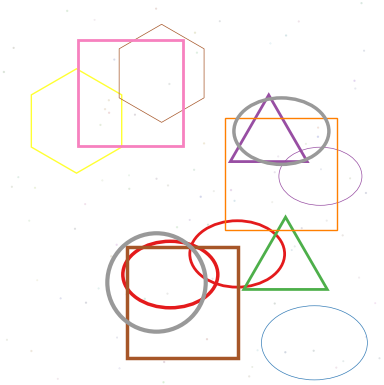[{"shape": "oval", "thickness": 2, "radius": 0.62, "center": [0.616, 0.34]}, {"shape": "oval", "thickness": 2.5, "radius": 0.62, "center": [0.442, 0.287]}, {"shape": "oval", "thickness": 0.5, "radius": 0.69, "center": [0.817, 0.11]}, {"shape": "triangle", "thickness": 2, "radius": 0.63, "center": [0.742, 0.311]}, {"shape": "triangle", "thickness": 2, "radius": 0.58, "center": [0.698, 0.638]}, {"shape": "oval", "thickness": 0.5, "radius": 0.54, "center": [0.832, 0.542]}, {"shape": "square", "thickness": 1, "radius": 0.73, "center": [0.73, 0.547]}, {"shape": "hexagon", "thickness": 1, "radius": 0.68, "center": [0.199, 0.686]}, {"shape": "square", "thickness": 2.5, "radius": 0.72, "center": [0.475, 0.215]}, {"shape": "hexagon", "thickness": 0.5, "radius": 0.64, "center": [0.42, 0.81]}, {"shape": "square", "thickness": 2, "radius": 0.69, "center": [0.339, 0.759]}, {"shape": "oval", "thickness": 2.5, "radius": 0.62, "center": [0.731, 0.659]}, {"shape": "circle", "thickness": 3, "radius": 0.64, "center": [0.407, 0.266]}]